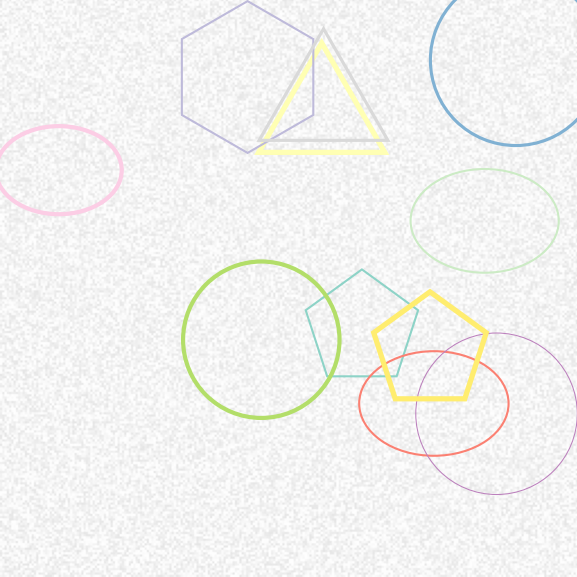[{"shape": "pentagon", "thickness": 1, "radius": 0.51, "center": [0.627, 0.43]}, {"shape": "triangle", "thickness": 2.5, "radius": 0.63, "center": [0.557, 0.798]}, {"shape": "hexagon", "thickness": 1, "radius": 0.66, "center": [0.429, 0.866]}, {"shape": "oval", "thickness": 1, "radius": 0.65, "center": [0.751, 0.3]}, {"shape": "circle", "thickness": 1.5, "radius": 0.74, "center": [0.893, 0.895]}, {"shape": "circle", "thickness": 2, "radius": 0.68, "center": [0.452, 0.411]}, {"shape": "oval", "thickness": 2, "radius": 0.54, "center": [0.102, 0.704]}, {"shape": "triangle", "thickness": 1.5, "radius": 0.64, "center": [0.56, 0.821]}, {"shape": "circle", "thickness": 0.5, "radius": 0.7, "center": [0.86, 0.283]}, {"shape": "oval", "thickness": 1, "radius": 0.64, "center": [0.839, 0.617]}, {"shape": "pentagon", "thickness": 2.5, "radius": 0.51, "center": [0.745, 0.391]}]